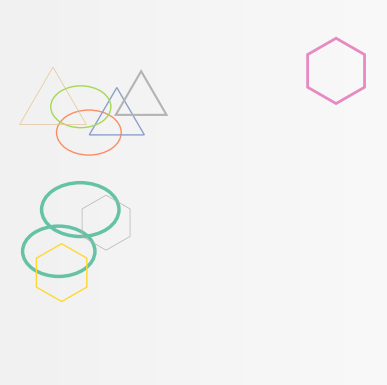[{"shape": "oval", "thickness": 2.5, "radius": 0.5, "center": [0.207, 0.456]}, {"shape": "oval", "thickness": 2.5, "radius": 0.47, "center": [0.152, 0.347]}, {"shape": "oval", "thickness": 1, "radius": 0.42, "center": [0.229, 0.656]}, {"shape": "triangle", "thickness": 1, "radius": 0.41, "center": [0.301, 0.691]}, {"shape": "hexagon", "thickness": 2, "radius": 0.42, "center": [0.867, 0.816]}, {"shape": "oval", "thickness": 1, "radius": 0.39, "center": [0.209, 0.723]}, {"shape": "hexagon", "thickness": 1, "radius": 0.38, "center": [0.159, 0.292]}, {"shape": "triangle", "thickness": 0.5, "radius": 0.5, "center": [0.137, 0.726]}, {"shape": "triangle", "thickness": 1.5, "radius": 0.38, "center": [0.364, 0.739]}, {"shape": "hexagon", "thickness": 0.5, "radius": 0.36, "center": [0.274, 0.422]}]